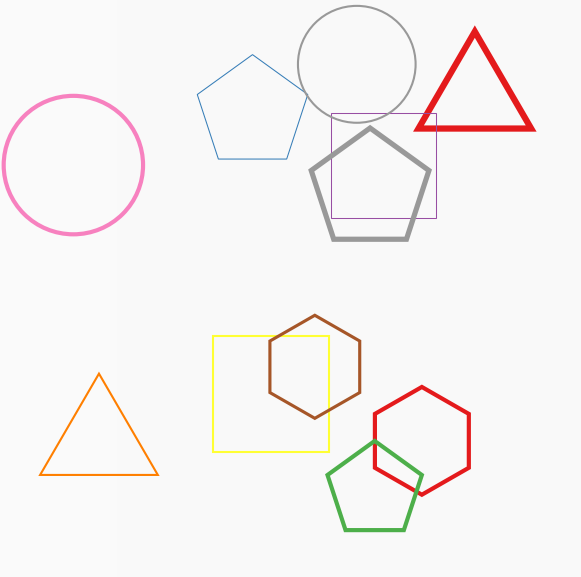[{"shape": "hexagon", "thickness": 2, "radius": 0.47, "center": [0.726, 0.236]}, {"shape": "triangle", "thickness": 3, "radius": 0.56, "center": [0.817, 0.833]}, {"shape": "pentagon", "thickness": 0.5, "radius": 0.5, "center": [0.434, 0.805]}, {"shape": "pentagon", "thickness": 2, "radius": 0.43, "center": [0.645, 0.15]}, {"shape": "square", "thickness": 0.5, "radius": 0.45, "center": [0.66, 0.713]}, {"shape": "triangle", "thickness": 1, "radius": 0.58, "center": [0.17, 0.235]}, {"shape": "square", "thickness": 1, "radius": 0.5, "center": [0.466, 0.317]}, {"shape": "hexagon", "thickness": 1.5, "radius": 0.45, "center": [0.542, 0.364]}, {"shape": "circle", "thickness": 2, "radius": 0.6, "center": [0.126, 0.713]}, {"shape": "pentagon", "thickness": 2.5, "radius": 0.53, "center": [0.637, 0.671]}, {"shape": "circle", "thickness": 1, "radius": 0.51, "center": [0.614, 0.888]}]